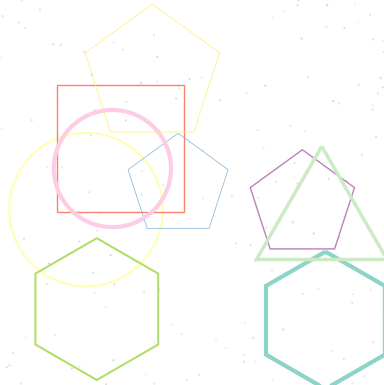[{"shape": "hexagon", "thickness": 3, "radius": 0.89, "center": [0.845, 0.168]}, {"shape": "circle", "thickness": 1.5, "radius": 1.0, "center": [0.223, 0.455]}, {"shape": "square", "thickness": 1, "radius": 0.82, "center": [0.312, 0.614]}, {"shape": "pentagon", "thickness": 0.5, "radius": 0.68, "center": [0.463, 0.517]}, {"shape": "hexagon", "thickness": 1.5, "radius": 0.92, "center": [0.251, 0.197]}, {"shape": "circle", "thickness": 3, "radius": 0.76, "center": [0.292, 0.562]}, {"shape": "pentagon", "thickness": 1, "radius": 0.71, "center": [0.785, 0.469]}, {"shape": "triangle", "thickness": 2.5, "radius": 0.98, "center": [0.836, 0.424]}, {"shape": "pentagon", "thickness": 0.5, "radius": 0.92, "center": [0.396, 0.806]}]